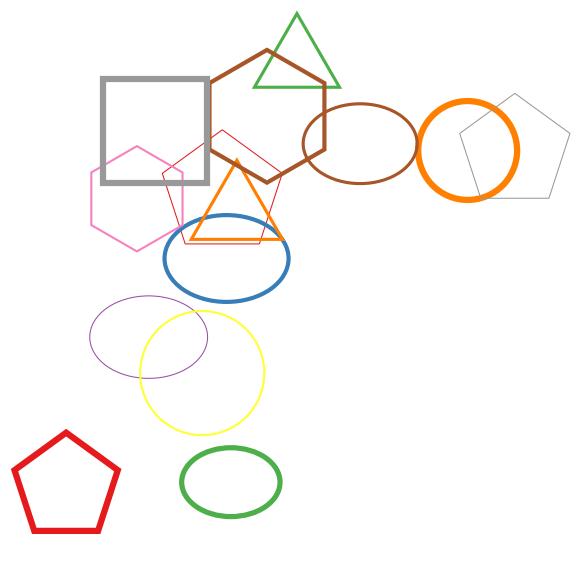[{"shape": "pentagon", "thickness": 0.5, "radius": 0.55, "center": [0.385, 0.665]}, {"shape": "pentagon", "thickness": 3, "radius": 0.47, "center": [0.115, 0.156]}, {"shape": "oval", "thickness": 2, "radius": 0.54, "center": [0.392, 0.552]}, {"shape": "triangle", "thickness": 1.5, "radius": 0.43, "center": [0.514, 0.891]}, {"shape": "oval", "thickness": 2.5, "radius": 0.43, "center": [0.4, 0.164]}, {"shape": "oval", "thickness": 0.5, "radius": 0.51, "center": [0.257, 0.415]}, {"shape": "triangle", "thickness": 1.5, "radius": 0.46, "center": [0.41, 0.63]}, {"shape": "circle", "thickness": 3, "radius": 0.43, "center": [0.81, 0.739]}, {"shape": "circle", "thickness": 1, "radius": 0.54, "center": [0.35, 0.353]}, {"shape": "oval", "thickness": 1.5, "radius": 0.49, "center": [0.624, 0.75]}, {"shape": "hexagon", "thickness": 2, "radius": 0.57, "center": [0.462, 0.798]}, {"shape": "hexagon", "thickness": 1, "radius": 0.46, "center": [0.237, 0.655]}, {"shape": "square", "thickness": 3, "radius": 0.45, "center": [0.269, 0.772]}, {"shape": "pentagon", "thickness": 0.5, "radius": 0.5, "center": [0.892, 0.737]}]